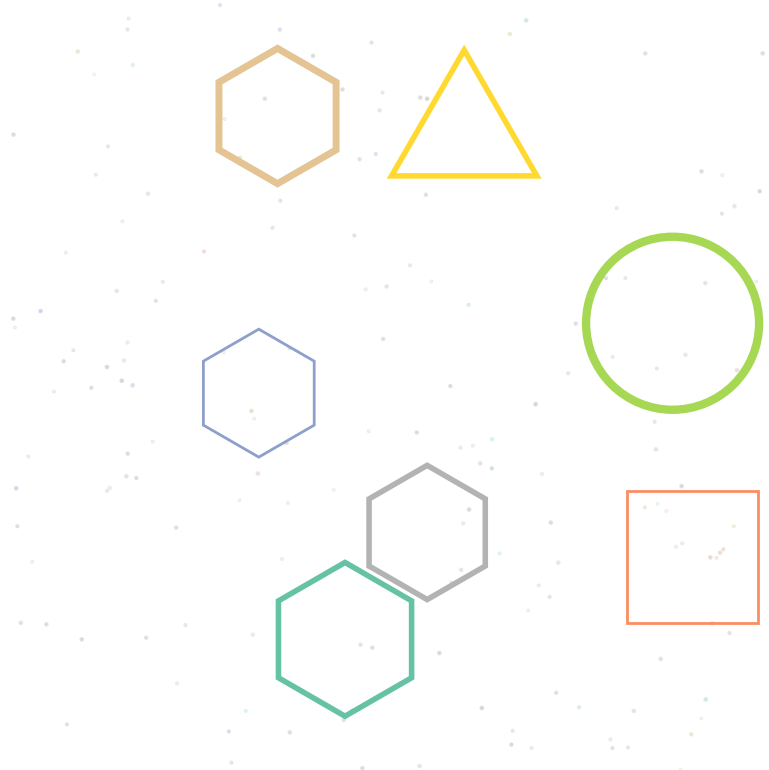[{"shape": "hexagon", "thickness": 2, "radius": 0.5, "center": [0.448, 0.17]}, {"shape": "square", "thickness": 1, "radius": 0.43, "center": [0.9, 0.277]}, {"shape": "hexagon", "thickness": 1, "radius": 0.42, "center": [0.336, 0.489]}, {"shape": "circle", "thickness": 3, "radius": 0.56, "center": [0.873, 0.58]}, {"shape": "triangle", "thickness": 2, "radius": 0.54, "center": [0.603, 0.826]}, {"shape": "hexagon", "thickness": 2.5, "radius": 0.44, "center": [0.36, 0.849]}, {"shape": "hexagon", "thickness": 2, "radius": 0.44, "center": [0.555, 0.309]}]